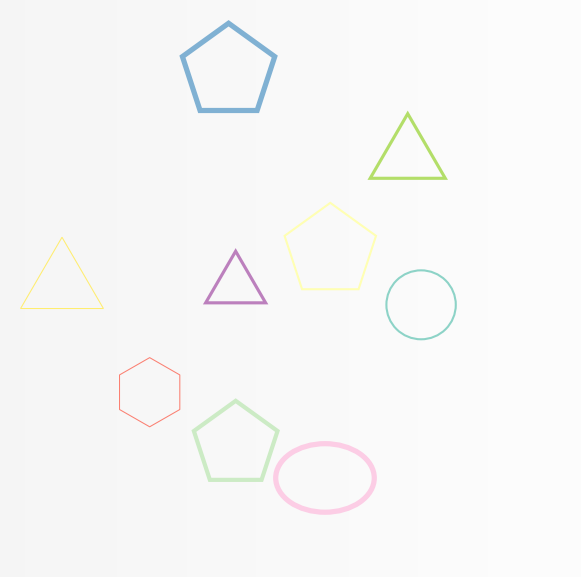[{"shape": "circle", "thickness": 1, "radius": 0.3, "center": [0.724, 0.471]}, {"shape": "pentagon", "thickness": 1, "radius": 0.41, "center": [0.568, 0.565]}, {"shape": "hexagon", "thickness": 0.5, "radius": 0.3, "center": [0.257, 0.32]}, {"shape": "pentagon", "thickness": 2.5, "radius": 0.42, "center": [0.393, 0.875]}, {"shape": "triangle", "thickness": 1.5, "radius": 0.37, "center": [0.701, 0.728]}, {"shape": "oval", "thickness": 2.5, "radius": 0.42, "center": [0.559, 0.172]}, {"shape": "triangle", "thickness": 1.5, "radius": 0.3, "center": [0.405, 0.505]}, {"shape": "pentagon", "thickness": 2, "radius": 0.38, "center": [0.406, 0.229]}, {"shape": "triangle", "thickness": 0.5, "radius": 0.41, "center": [0.107, 0.506]}]